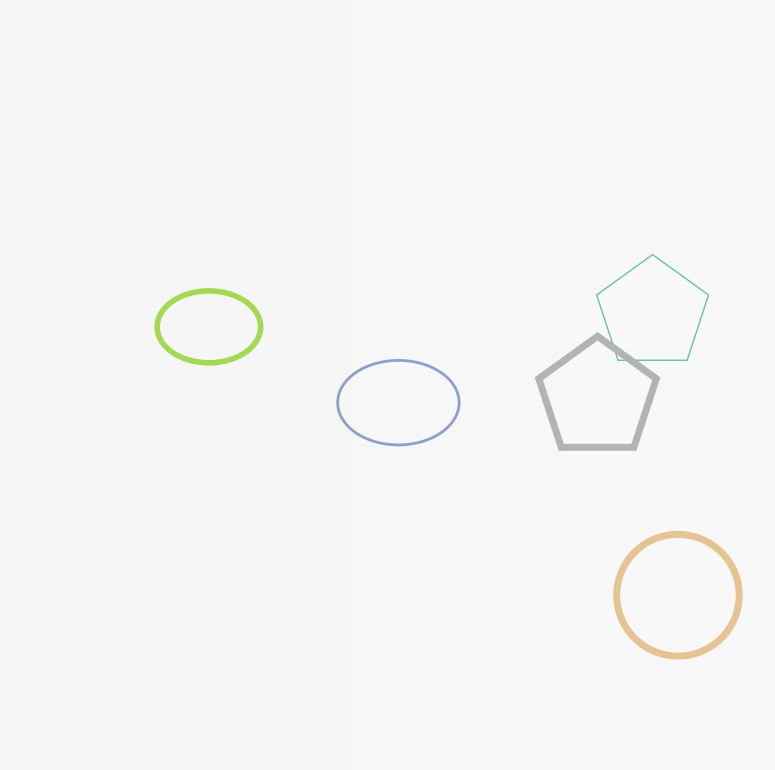[{"shape": "pentagon", "thickness": 0.5, "radius": 0.38, "center": [0.842, 0.593]}, {"shape": "oval", "thickness": 1, "radius": 0.39, "center": [0.514, 0.477]}, {"shape": "oval", "thickness": 2, "radius": 0.33, "center": [0.27, 0.576]}, {"shape": "circle", "thickness": 2.5, "radius": 0.4, "center": [0.875, 0.227]}, {"shape": "pentagon", "thickness": 2.5, "radius": 0.4, "center": [0.771, 0.484]}]